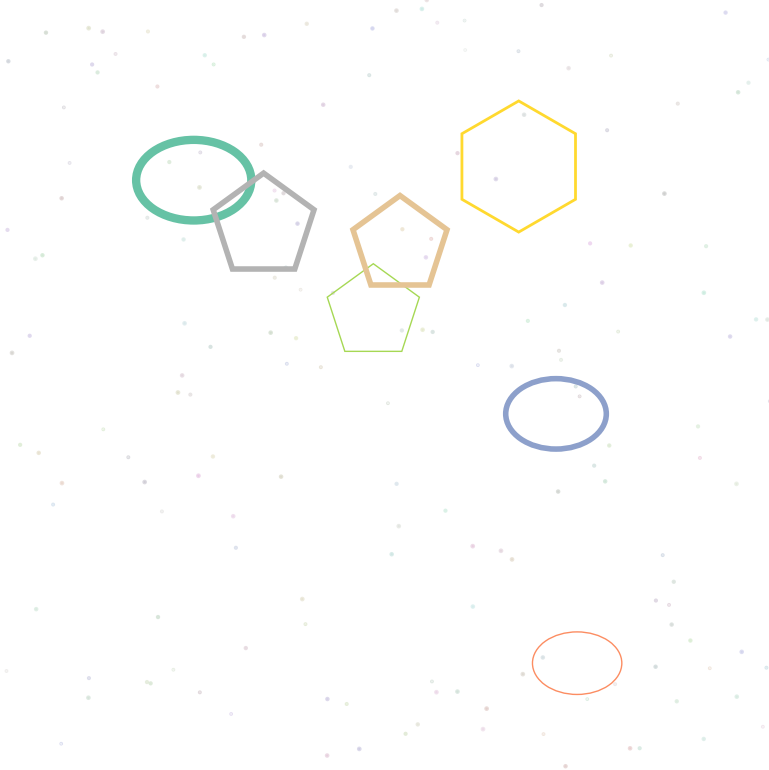[{"shape": "oval", "thickness": 3, "radius": 0.37, "center": [0.252, 0.766]}, {"shape": "oval", "thickness": 0.5, "radius": 0.29, "center": [0.75, 0.139]}, {"shape": "oval", "thickness": 2, "radius": 0.33, "center": [0.722, 0.463]}, {"shape": "pentagon", "thickness": 0.5, "radius": 0.31, "center": [0.485, 0.595]}, {"shape": "hexagon", "thickness": 1, "radius": 0.43, "center": [0.674, 0.784]}, {"shape": "pentagon", "thickness": 2, "radius": 0.32, "center": [0.519, 0.682]}, {"shape": "pentagon", "thickness": 2, "radius": 0.34, "center": [0.342, 0.706]}]